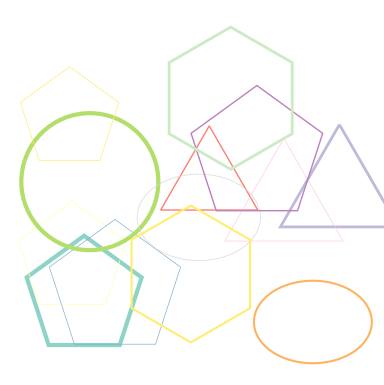[{"shape": "pentagon", "thickness": 3, "radius": 0.78, "center": [0.219, 0.231]}, {"shape": "pentagon", "thickness": 0.5, "radius": 0.74, "center": [0.188, 0.329]}, {"shape": "triangle", "thickness": 2, "radius": 0.89, "center": [0.882, 0.499]}, {"shape": "triangle", "thickness": 1, "radius": 0.73, "center": [0.543, 0.527]}, {"shape": "pentagon", "thickness": 0.5, "radius": 0.9, "center": [0.299, 0.251]}, {"shape": "oval", "thickness": 1.5, "radius": 0.77, "center": [0.813, 0.164]}, {"shape": "circle", "thickness": 3, "radius": 0.89, "center": [0.233, 0.528]}, {"shape": "triangle", "thickness": 0.5, "radius": 0.89, "center": [0.737, 0.463]}, {"shape": "oval", "thickness": 0.5, "radius": 0.8, "center": [0.516, 0.435]}, {"shape": "pentagon", "thickness": 1, "radius": 0.9, "center": [0.667, 0.598]}, {"shape": "hexagon", "thickness": 2, "radius": 0.92, "center": [0.599, 0.745]}, {"shape": "pentagon", "thickness": 0.5, "radius": 0.67, "center": [0.181, 0.692]}, {"shape": "hexagon", "thickness": 1.5, "radius": 0.89, "center": [0.496, 0.288]}]